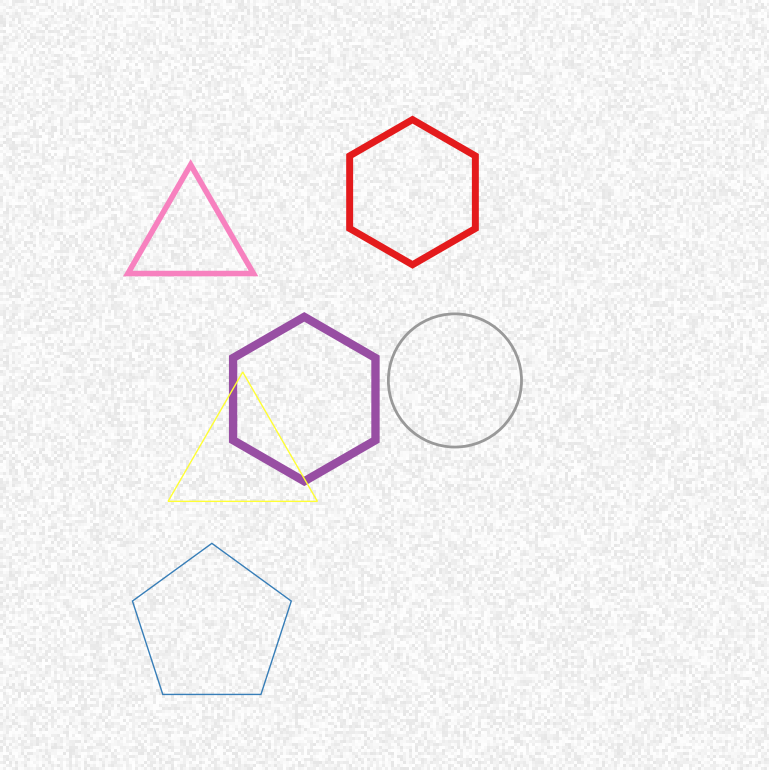[{"shape": "hexagon", "thickness": 2.5, "radius": 0.47, "center": [0.536, 0.75]}, {"shape": "pentagon", "thickness": 0.5, "radius": 0.54, "center": [0.275, 0.186]}, {"shape": "hexagon", "thickness": 3, "radius": 0.53, "center": [0.395, 0.482]}, {"shape": "triangle", "thickness": 0.5, "radius": 0.56, "center": [0.315, 0.405]}, {"shape": "triangle", "thickness": 2, "radius": 0.47, "center": [0.248, 0.692]}, {"shape": "circle", "thickness": 1, "radius": 0.43, "center": [0.591, 0.506]}]